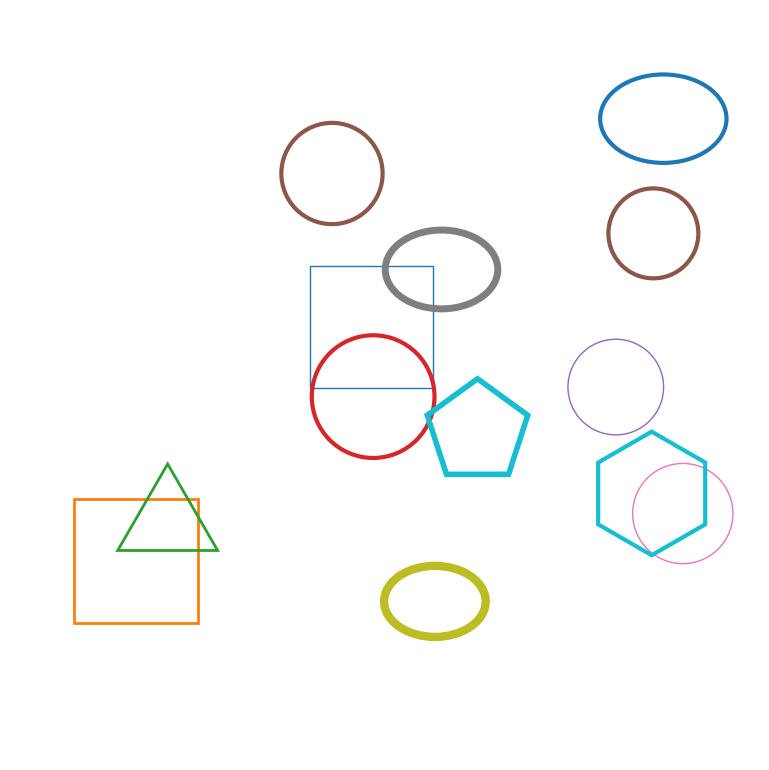[{"shape": "oval", "thickness": 1.5, "radius": 0.41, "center": [0.861, 0.846]}, {"shape": "square", "thickness": 0.5, "radius": 0.4, "center": [0.482, 0.575]}, {"shape": "square", "thickness": 1, "radius": 0.4, "center": [0.177, 0.271]}, {"shape": "triangle", "thickness": 1, "radius": 0.37, "center": [0.218, 0.323]}, {"shape": "circle", "thickness": 1.5, "radius": 0.4, "center": [0.485, 0.485]}, {"shape": "circle", "thickness": 0.5, "radius": 0.31, "center": [0.8, 0.497]}, {"shape": "circle", "thickness": 1.5, "radius": 0.33, "center": [0.431, 0.775]}, {"shape": "circle", "thickness": 1.5, "radius": 0.29, "center": [0.849, 0.697]}, {"shape": "circle", "thickness": 0.5, "radius": 0.33, "center": [0.887, 0.333]}, {"shape": "oval", "thickness": 2.5, "radius": 0.37, "center": [0.573, 0.65]}, {"shape": "oval", "thickness": 3, "radius": 0.33, "center": [0.565, 0.219]}, {"shape": "pentagon", "thickness": 2, "radius": 0.34, "center": [0.62, 0.44]}, {"shape": "hexagon", "thickness": 1.5, "radius": 0.4, "center": [0.846, 0.359]}]